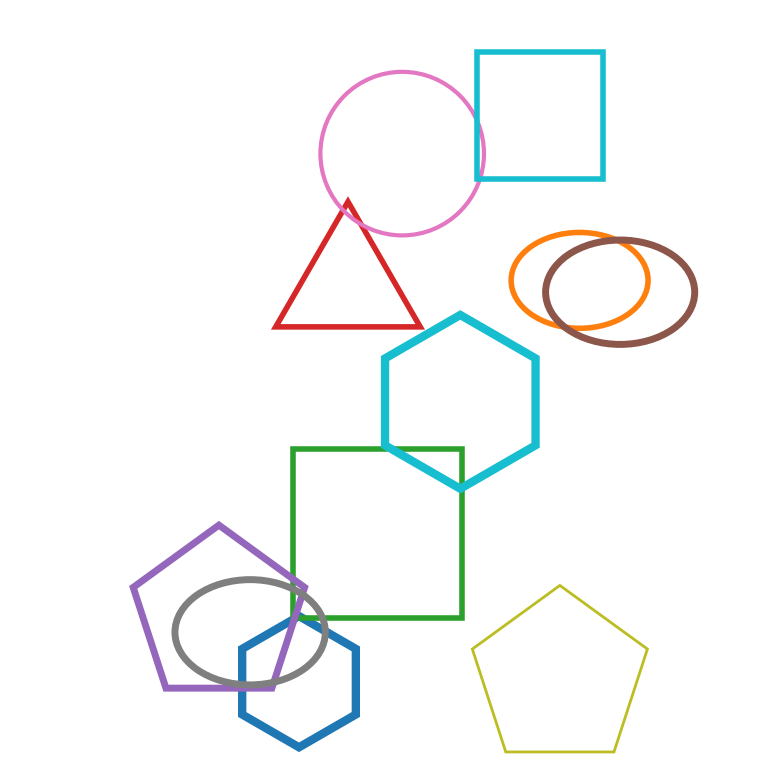[{"shape": "hexagon", "thickness": 3, "radius": 0.43, "center": [0.388, 0.115]}, {"shape": "oval", "thickness": 2, "radius": 0.44, "center": [0.753, 0.636]}, {"shape": "square", "thickness": 2, "radius": 0.55, "center": [0.491, 0.307]}, {"shape": "triangle", "thickness": 2, "radius": 0.54, "center": [0.452, 0.63]}, {"shape": "pentagon", "thickness": 2.5, "radius": 0.59, "center": [0.284, 0.201]}, {"shape": "oval", "thickness": 2.5, "radius": 0.48, "center": [0.805, 0.62]}, {"shape": "circle", "thickness": 1.5, "radius": 0.53, "center": [0.522, 0.8]}, {"shape": "oval", "thickness": 2.5, "radius": 0.49, "center": [0.325, 0.179]}, {"shape": "pentagon", "thickness": 1, "radius": 0.6, "center": [0.727, 0.12]}, {"shape": "square", "thickness": 2, "radius": 0.41, "center": [0.701, 0.85]}, {"shape": "hexagon", "thickness": 3, "radius": 0.56, "center": [0.598, 0.478]}]